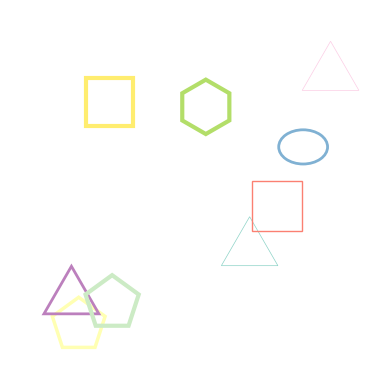[{"shape": "triangle", "thickness": 0.5, "radius": 0.42, "center": [0.648, 0.352]}, {"shape": "pentagon", "thickness": 2.5, "radius": 0.36, "center": [0.204, 0.156]}, {"shape": "square", "thickness": 1, "radius": 0.32, "center": [0.719, 0.465]}, {"shape": "oval", "thickness": 2, "radius": 0.32, "center": [0.787, 0.618]}, {"shape": "hexagon", "thickness": 3, "radius": 0.35, "center": [0.535, 0.722]}, {"shape": "triangle", "thickness": 0.5, "radius": 0.43, "center": [0.859, 0.808]}, {"shape": "triangle", "thickness": 2, "radius": 0.41, "center": [0.186, 0.226]}, {"shape": "pentagon", "thickness": 3, "radius": 0.36, "center": [0.291, 0.213]}, {"shape": "square", "thickness": 3, "radius": 0.31, "center": [0.285, 0.735]}]